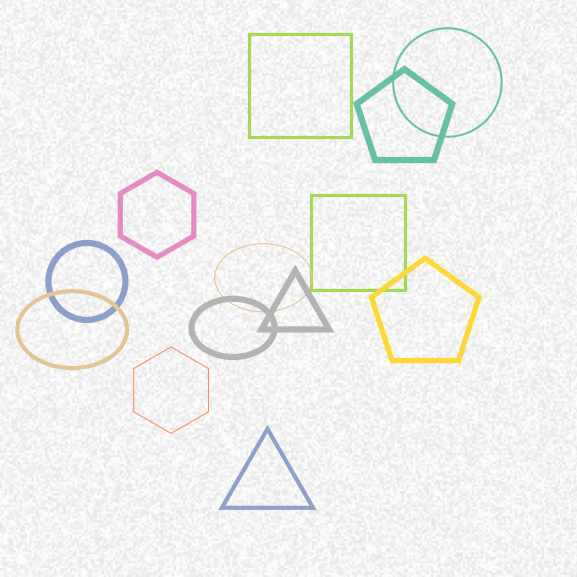[{"shape": "pentagon", "thickness": 3, "radius": 0.44, "center": [0.7, 0.792]}, {"shape": "circle", "thickness": 1, "radius": 0.47, "center": [0.775, 0.856]}, {"shape": "hexagon", "thickness": 0.5, "radius": 0.37, "center": [0.296, 0.324]}, {"shape": "triangle", "thickness": 2, "radius": 0.46, "center": [0.463, 0.165]}, {"shape": "circle", "thickness": 3, "radius": 0.33, "center": [0.151, 0.512]}, {"shape": "hexagon", "thickness": 2.5, "radius": 0.37, "center": [0.272, 0.627]}, {"shape": "square", "thickness": 1.5, "radius": 0.41, "center": [0.62, 0.579]}, {"shape": "square", "thickness": 1.5, "radius": 0.44, "center": [0.52, 0.851]}, {"shape": "pentagon", "thickness": 2.5, "radius": 0.49, "center": [0.736, 0.454]}, {"shape": "oval", "thickness": 0.5, "radius": 0.42, "center": [0.456, 0.518]}, {"shape": "oval", "thickness": 2, "radius": 0.48, "center": [0.125, 0.428]}, {"shape": "oval", "thickness": 3, "radius": 0.36, "center": [0.404, 0.431]}, {"shape": "triangle", "thickness": 3, "radius": 0.34, "center": [0.511, 0.463]}]